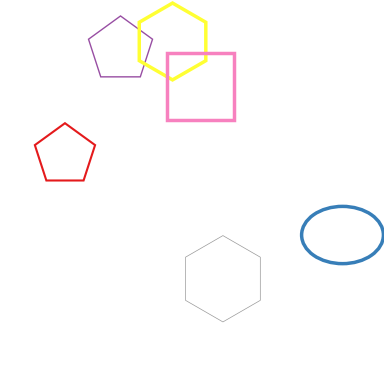[{"shape": "pentagon", "thickness": 1.5, "radius": 0.41, "center": [0.169, 0.598]}, {"shape": "oval", "thickness": 2.5, "radius": 0.53, "center": [0.89, 0.39]}, {"shape": "pentagon", "thickness": 1, "radius": 0.44, "center": [0.313, 0.871]}, {"shape": "hexagon", "thickness": 2.5, "radius": 0.5, "center": [0.448, 0.892]}, {"shape": "square", "thickness": 2.5, "radius": 0.43, "center": [0.522, 0.775]}, {"shape": "hexagon", "thickness": 0.5, "radius": 0.56, "center": [0.579, 0.276]}]